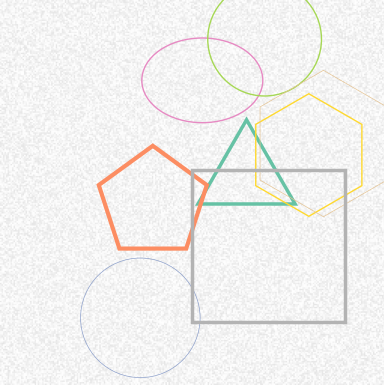[{"shape": "triangle", "thickness": 2.5, "radius": 0.73, "center": [0.64, 0.543]}, {"shape": "pentagon", "thickness": 3, "radius": 0.74, "center": [0.397, 0.474]}, {"shape": "circle", "thickness": 0.5, "radius": 0.78, "center": [0.364, 0.174]}, {"shape": "oval", "thickness": 1, "radius": 0.79, "center": [0.525, 0.791]}, {"shape": "circle", "thickness": 1, "radius": 0.74, "center": [0.687, 0.898]}, {"shape": "hexagon", "thickness": 1, "radius": 0.8, "center": [0.802, 0.597]}, {"shape": "hexagon", "thickness": 0.5, "radius": 0.95, "center": [0.84, 0.627]}, {"shape": "square", "thickness": 2.5, "radius": 0.99, "center": [0.698, 0.361]}]